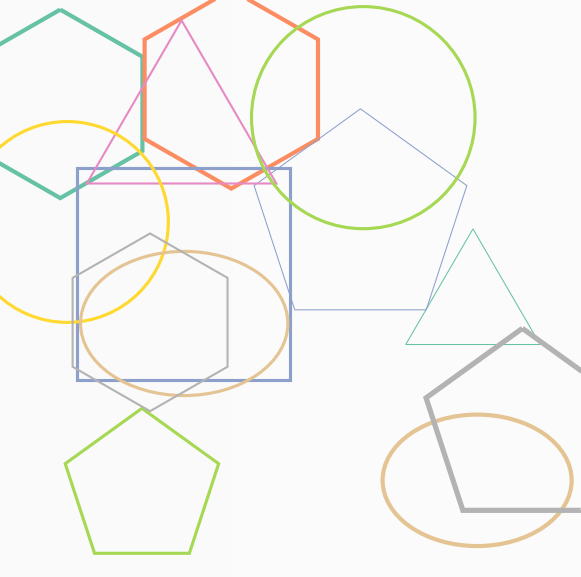[{"shape": "triangle", "thickness": 0.5, "radius": 0.67, "center": [0.814, 0.469]}, {"shape": "hexagon", "thickness": 2, "radius": 0.82, "center": [0.104, 0.819]}, {"shape": "hexagon", "thickness": 2, "radius": 0.86, "center": [0.398, 0.845]}, {"shape": "square", "thickness": 1.5, "radius": 0.92, "center": [0.315, 0.524]}, {"shape": "pentagon", "thickness": 0.5, "radius": 0.96, "center": [0.62, 0.618]}, {"shape": "triangle", "thickness": 1, "radius": 0.94, "center": [0.312, 0.776]}, {"shape": "pentagon", "thickness": 1.5, "radius": 0.69, "center": [0.244, 0.153]}, {"shape": "circle", "thickness": 1.5, "radius": 0.96, "center": [0.625, 0.795]}, {"shape": "circle", "thickness": 1.5, "radius": 0.87, "center": [0.116, 0.615]}, {"shape": "oval", "thickness": 2, "radius": 0.81, "center": [0.821, 0.167]}, {"shape": "oval", "thickness": 1.5, "radius": 0.89, "center": [0.317, 0.439]}, {"shape": "hexagon", "thickness": 1, "radius": 0.77, "center": [0.258, 0.441]}, {"shape": "pentagon", "thickness": 2.5, "radius": 0.87, "center": [0.899, 0.256]}]